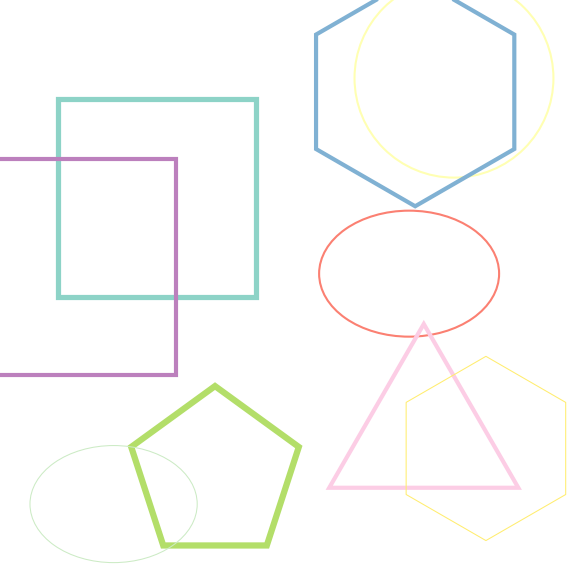[{"shape": "square", "thickness": 2.5, "radius": 0.85, "center": [0.272, 0.657]}, {"shape": "circle", "thickness": 1, "radius": 0.86, "center": [0.786, 0.864]}, {"shape": "oval", "thickness": 1, "radius": 0.78, "center": [0.708, 0.525]}, {"shape": "hexagon", "thickness": 2, "radius": 0.99, "center": [0.719, 0.84]}, {"shape": "pentagon", "thickness": 3, "radius": 0.76, "center": [0.372, 0.178]}, {"shape": "triangle", "thickness": 2, "radius": 0.95, "center": [0.734, 0.249]}, {"shape": "square", "thickness": 2, "radius": 0.93, "center": [0.118, 0.537]}, {"shape": "oval", "thickness": 0.5, "radius": 0.72, "center": [0.197, 0.126]}, {"shape": "hexagon", "thickness": 0.5, "radius": 0.8, "center": [0.841, 0.223]}]